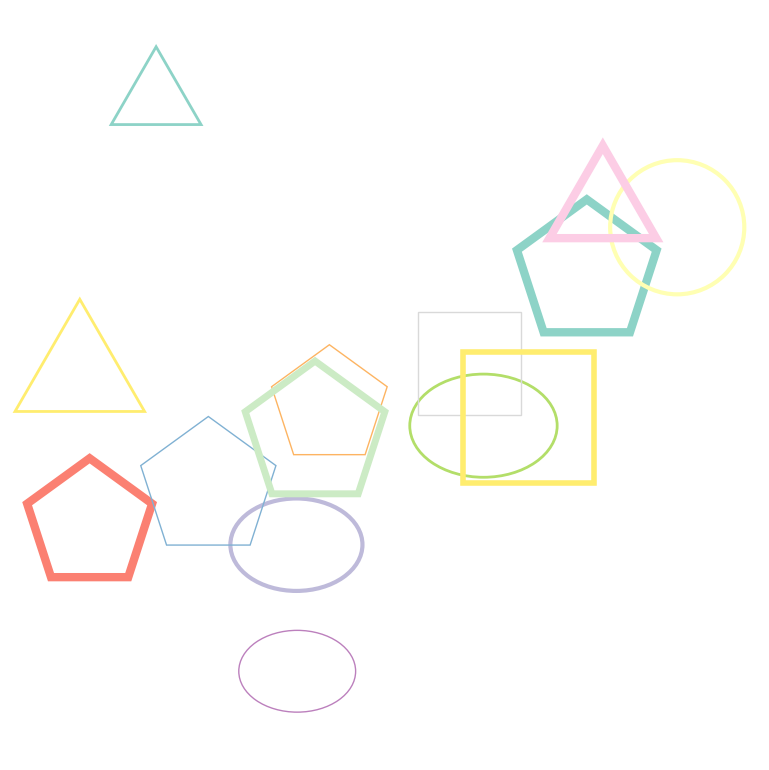[{"shape": "triangle", "thickness": 1, "radius": 0.34, "center": [0.203, 0.872]}, {"shape": "pentagon", "thickness": 3, "radius": 0.48, "center": [0.762, 0.646]}, {"shape": "circle", "thickness": 1.5, "radius": 0.44, "center": [0.88, 0.705]}, {"shape": "oval", "thickness": 1.5, "radius": 0.43, "center": [0.385, 0.293]}, {"shape": "pentagon", "thickness": 3, "radius": 0.43, "center": [0.116, 0.319]}, {"shape": "pentagon", "thickness": 0.5, "radius": 0.46, "center": [0.271, 0.367]}, {"shape": "pentagon", "thickness": 0.5, "radius": 0.39, "center": [0.428, 0.473]}, {"shape": "oval", "thickness": 1, "radius": 0.48, "center": [0.628, 0.447]}, {"shape": "triangle", "thickness": 3, "radius": 0.4, "center": [0.783, 0.731]}, {"shape": "square", "thickness": 0.5, "radius": 0.33, "center": [0.61, 0.528]}, {"shape": "oval", "thickness": 0.5, "radius": 0.38, "center": [0.386, 0.128]}, {"shape": "pentagon", "thickness": 2.5, "radius": 0.48, "center": [0.409, 0.436]}, {"shape": "triangle", "thickness": 1, "radius": 0.49, "center": [0.104, 0.514]}, {"shape": "square", "thickness": 2, "radius": 0.43, "center": [0.687, 0.458]}]